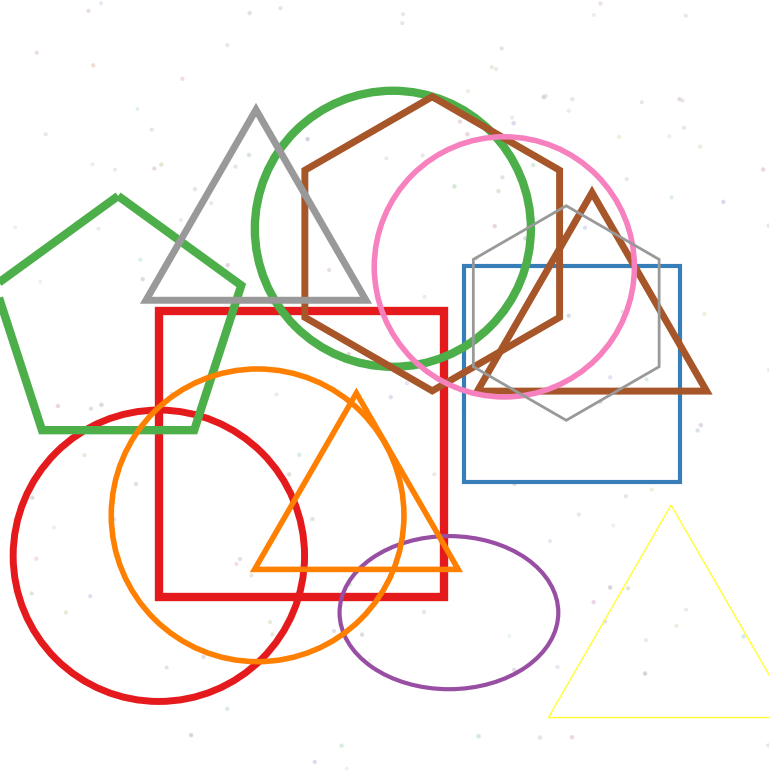[{"shape": "circle", "thickness": 2.5, "radius": 0.95, "center": [0.206, 0.278]}, {"shape": "square", "thickness": 3, "radius": 0.93, "center": [0.391, 0.411]}, {"shape": "square", "thickness": 1.5, "radius": 0.7, "center": [0.743, 0.514]}, {"shape": "pentagon", "thickness": 3, "radius": 0.84, "center": [0.153, 0.577]}, {"shape": "circle", "thickness": 3, "radius": 0.9, "center": [0.51, 0.703]}, {"shape": "oval", "thickness": 1.5, "radius": 0.71, "center": [0.583, 0.204]}, {"shape": "circle", "thickness": 2, "radius": 0.95, "center": [0.335, 0.331]}, {"shape": "triangle", "thickness": 2, "radius": 0.76, "center": [0.463, 0.337]}, {"shape": "triangle", "thickness": 0.5, "radius": 0.92, "center": [0.872, 0.16]}, {"shape": "triangle", "thickness": 2.5, "radius": 0.86, "center": [0.769, 0.578]}, {"shape": "hexagon", "thickness": 2.5, "radius": 0.95, "center": [0.561, 0.683]}, {"shape": "circle", "thickness": 2, "radius": 0.84, "center": [0.655, 0.653]}, {"shape": "triangle", "thickness": 2.5, "radius": 0.82, "center": [0.332, 0.693]}, {"shape": "hexagon", "thickness": 1, "radius": 0.7, "center": [0.735, 0.593]}]